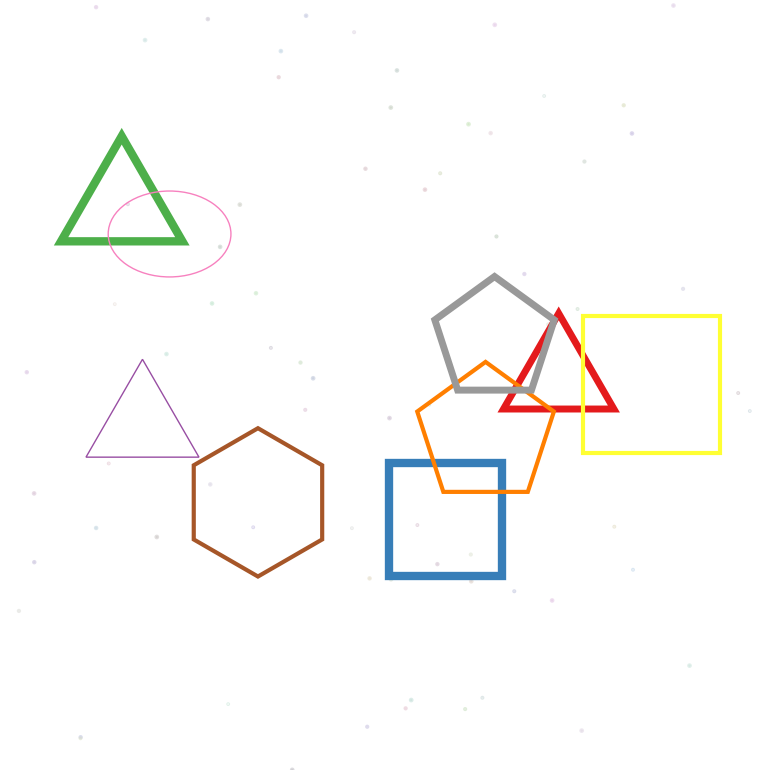[{"shape": "triangle", "thickness": 2.5, "radius": 0.41, "center": [0.726, 0.51]}, {"shape": "square", "thickness": 3, "radius": 0.37, "center": [0.579, 0.325]}, {"shape": "triangle", "thickness": 3, "radius": 0.45, "center": [0.158, 0.732]}, {"shape": "triangle", "thickness": 0.5, "radius": 0.42, "center": [0.185, 0.449]}, {"shape": "pentagon", "thickness": 1.5, "radius": 0.47, "center": [0.631, 0.437]}, {"shape": "square", "thickness": 1.5, "radius": 0.44, "center": [0.846, 0.501]}, {"shape": "hexagon", "thickness": 1.5, "radius": 0.48, "center": [0.335, 0.348]}, {"shape": "oval", "thickness": 0.5, "radius": 0.4, "center": [0.22, 0.696]}, {"shape": "pentagon", "thickness": 2.5, "radius": 0.41, "center": [0.642, 0.559]}]